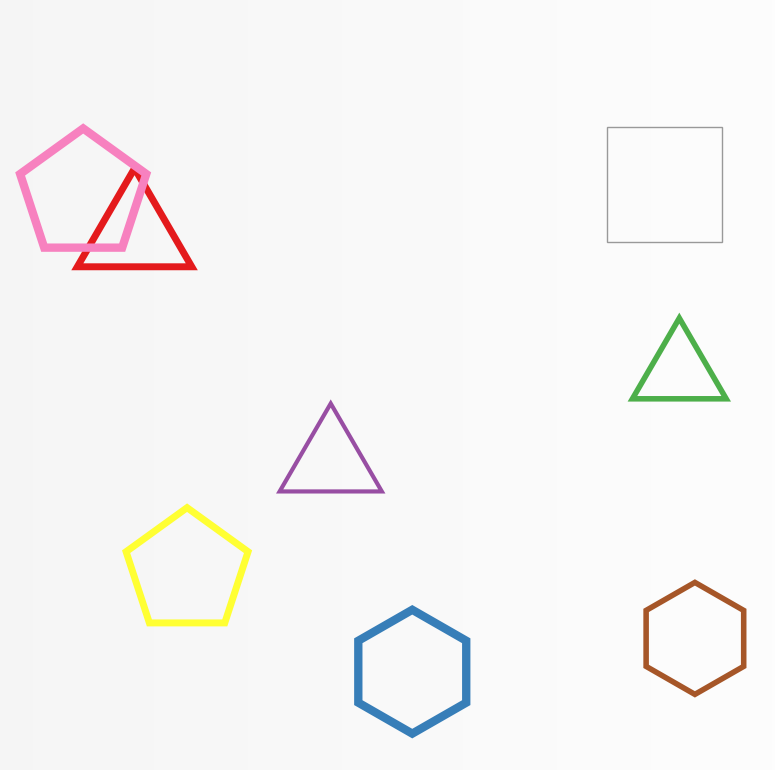[{"shape": "triangle", "thickness": 2.5, "radius": 0.43, "center": [0.174, 0.696]}, {"shape": "hexagon", "thickness": 3, "radius": 0.4, "center": [0.532, 0.128]}, {"shape": "triangle", "thickness": 2, "radius": 0.35, "center": [0.877, 0.517]}, {"shape": "triangle", "thickness": 1.5, "radius": 0.38, "center": [0.427, 0.4]}, {"shape": "pentagon", "thickness": 2.5, "radius": 0.41, "center": [0.241, 0.258]}, {"shape": "hexagon", "thickness": 2, "radius": 0.36, "center": [0.897, 0.171]}, {"shape": "pentagon", "thickness": 3, "radius": 0.43, "center": [0.107, 0.748]}, {"shape": "square", "thickness": 0.5, "radius": 0.37, "center": [0.857, 0.76]}]